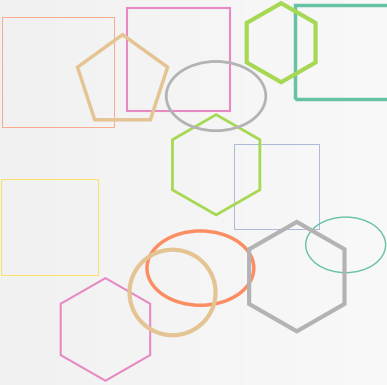[{"shape": "square", "thickness": 2.5, "radius": 0.61, "center": [0.883, 0.865]}, {"shape": "oval", "thickness": 1, "radius": 0.52, "center": [0.892, 0.364]}, {"shape": "oval", "thickness": 2.5, "radius": 0.69, "center": [0.517, 0.304]}, {"shape": "square", "thickness": 0.5, "radius": 0.72, "center": [0.15, 0.813]}, {"shape": "square", "thickness": 0.5, "radius": 0.55, "center": [0.714, 0.515]}, {"shape": "square", "thickness": 1.5, "radius": 0.66, "center": [0.461, 0.845]}, {"shape": "hexagon", "thickness": 1.5, "radius": 0.67, "center": [0.272, 0.144]}, {"shape": "hexagon", "thickness": 3, "radius": 0.51, "center": [0.725, 0.889]}, {"shape": "hexagon", "thickness": 2, "radius": 0.65, "center": [0.558, 0.572]}, {"shape": "square", "thickness": 0.5, "radius": 0.63, "center": [0.128, 0.411]}, {"shape": "circle", "thickness": 3, "radius": 0.55, "center": [0.445, 0.24]}, {"shape": "pentagon", "thickness": 2.5, "radius": 0.61, "center": [0.316, 0.788]}, {"shape": "hexagon", "thickness": 3, "radius": 0.71, "center": [0.766, 0.282]}, {"shape": "oval", "thickness": 2, "radius": 0.64, "center": [0.557, 0.75]}]